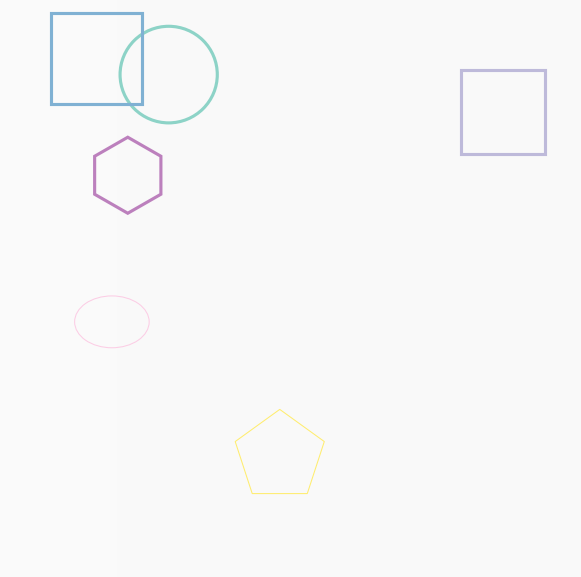[{"shape": "circle", "thickness": 1.5, "radius": 0.42, "center": [0.29, 0.87]}, {"shape": "square", "thickness": 1.5, "radius": 0.36, "center": [0.865, 0.805]}, {"shape": "square", "thickness": 1.5, "radius": 0.39, "center": [0.166, 0.898]}, {"shape": "oval", "thickness": 0.5, "radius": 0.32, "center": [0.193, 0.442]}, {"shape": "hexagon", "thickness": 1.5, "radius": 0.33, "center": [0.22, 0.696]}, {"shape": "pentagon", "thickness": 0.5, "radius": 0.4, "center": [0.481, 0.21]}]